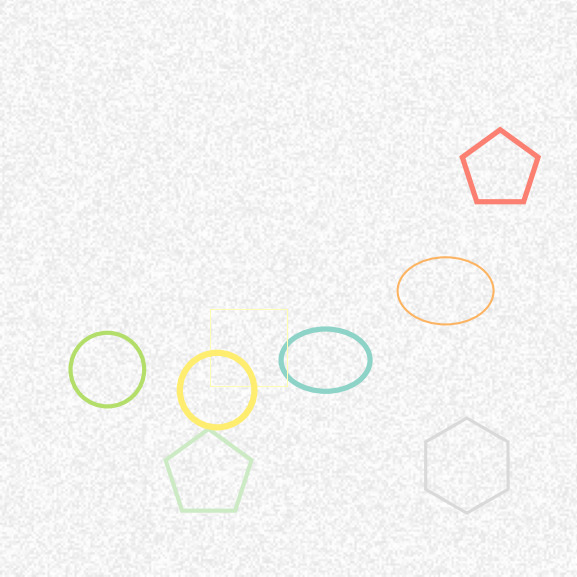[{"shape": "oval", "thickness": 2.5, "radius": 0.39, "center": [0.564, 0.375]}, {"shape": "square", "thickness": 0.5, "radius": 0.34, "center": [0.431, 0.398]}, {"shape": "pentagon", "thickness": 2.5, "radius": 0.34, "center": [0.866, 0.706]}, {"shape": "oval", "thickness": 1, "radius": 0.42, "center": [0.772, 0.495]}, {"shape": "circle", "thickness": 2, "radius": 0.32, "center": [0.186, 0.359]}, {"shape": "hexagon", "thickness": 1.5, "radius": 0.41, "center": [0.808, 0.193]}, {"shape": "pentagon", "thickness": 2, "radius": 0.39, "center": [0.361, 0.178]}, {"shape": "circle", "thickness": 3, "radius": 0.32, "center": [0.376, 0.324]}]